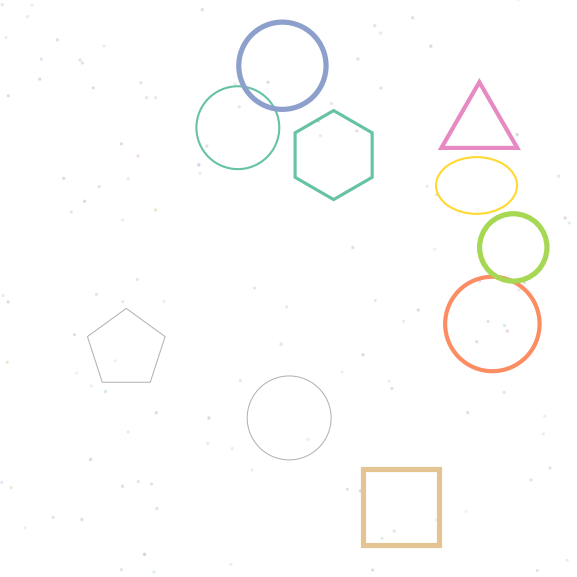[{"shape": "hexagon", "thickness": 1.5, "radius": 0.39, "center": [0.578, 0.731]}, {"shape": "circle", "thickness": 1, "radius": 0.36, "center": [0.412, 0.778]}, {"shape": "circle", "thickness": 2, "radius": 0.41, "center": [0.853, 0.438]}, {"shape": "circle", "thickness": 2.5, "radius": 0.38, "center": [0.489, 0.885]}, {"shape": "triangle", "thickness": 2, "radius": 0.38, "center": [0.83, 0.781]}, {"shape": "circle", "thickness": 2.5, "radius": 0.29, "center": [0.889, 0.571]}, {"shape": "oval", "thickness": 1, "radius": 0.35, "center": [0.825, 0.678]}, {"shape": "square", "thickness": 2.5, "radius": 0.33, "center": [0.695, 0.121]}, {"shape": "pentagon", "thickness": 0.5, "radius": 0.35, "center": [0.219, 0.394]}, {"shape": "circle", "thickness": 0.5, "radius": 0.36, "center": [0.501, 0.275]}]